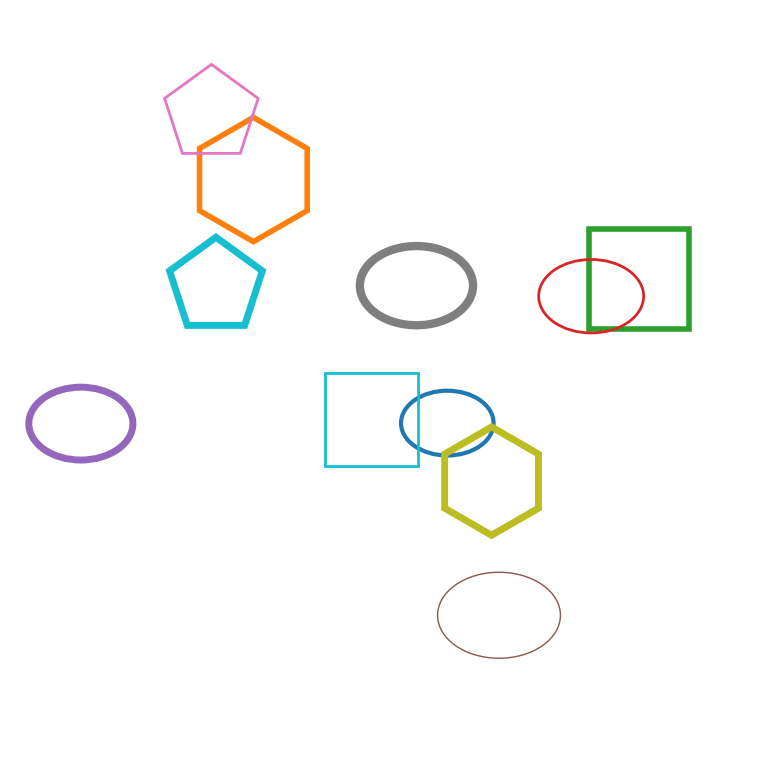[{"shape": "oval", "thickness": 1.5, "radius": 0.3, "center": [0.581, 0.451]}, {"shape": "hexagon", "thickness": 2, "radius": 0.4, "center": [0.329, 0.767]}, {"shape": "square", "thickness": 2, "radius": 0.32, "center": [0.83, 0.638]}, {"shape": "oval", "thickness": 1, "radius": 0.34, "center": [0.768, 0.615]}, {"shape": "oval", "thickness": 2.5, "radius": 0.34, "center": [0.105, 0.45]}, {"shape": "oval", "thickness": 0.5, "radius": 0.4, "center": [0.648, 0.201]}, {"shape": "pentagon", "thickness": 1, "radius": 0.32, "center": [0.275, 0.852]}, {"shape": "oval", "thickness": 3, "radius": 0.37, "center": [0.541, 0.629]}, {"shape": "hexagon", "thickness": 2.5, "radius": 0.35, "center": [0.638, 0.375]}, {"shape": "pentagon", "thickness": 2.5, "radius": 0.32, "center": [0.28, 0.629]}, {"shape": "square", "thickness": 1, "radius": 0.3, "center": [0.483, 0.455]}]